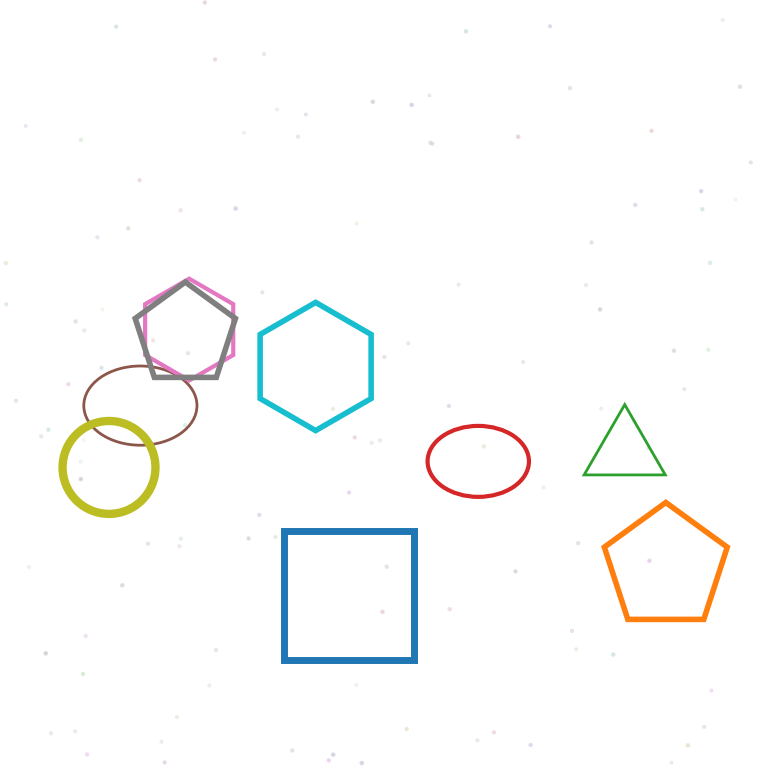[{"shape": "square", "thickness": 2.5, "radius": 0.42, "center": [0.453, 0.226]}, {"shape": "pentagon", "thickness": 2, "radius": 0.42, "center": [0.865, 0.263]}, {"shape": "triangle", "thickness": 1, "radius": 0.3, "center": [0.811, 0.414]}, {"shape": "oval", "thickness": 1.5, "radius": 0.33, "center": [0.621, 0.401]}, {"shape": "oval", "thickness": 1, "radius": 0.37, "center": [0.182, 0.473]}, {"shape": "hexagon", "thickness": 1.5, "radius": 0.33, "center": [0.246, 0.572]}, {"shape": "pentagon", "thickness": 2, "radius": 0.34, "center": [0.241, 0.565]}, {"shape": "circle", "thickness": 3, "radius": 0.3, "center": [0.142, 0.393]}, {"shape": "hexagon", "thickness": 2, "radius": 0.42, "center": [0.41, 0.524]}]